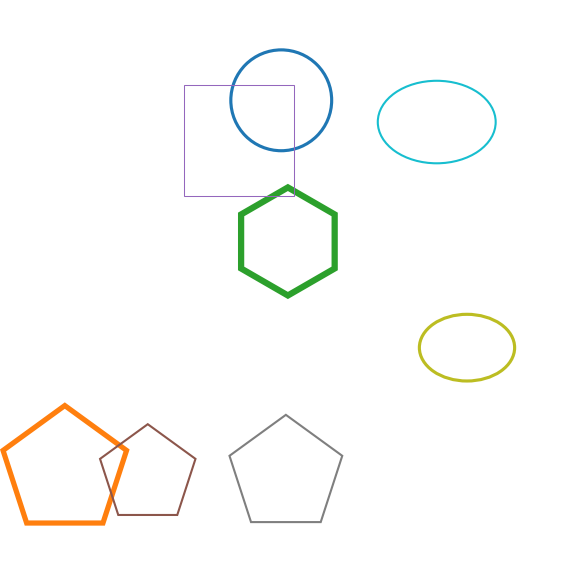[{"shape": "circle", "thickness": 1.5, "radius": 0.44, "center": [0.487, 0.825]}, {"shape": "pentagon", "thickness": 2.5, "radius": 0.56, "center": [0.112, 0.184]}, {"shape": "hexagon", "thickness": 3, "radius": 0.47, "center": [0.499, 0.581]}, {"shape": "square", "thickness": 0.5, "radius": 0.48, "center": [0.414, 0.756]}, {"shape": "pentagon", "thickness": 1, "radius": 0.43, "center": [0.256, 0.178]}, {"shape": "pentagon", "thickness": 1, "radius": 0.51, "center": [0.495, 0.178]}, {"shape": "oval", "thickness": 1.5, "radius": 0.41, "center": [0.809, 0.397]}, {"shape": "oval", "thickness": 1, "radius": 0.51, "center": [0.756, 0.788]}]